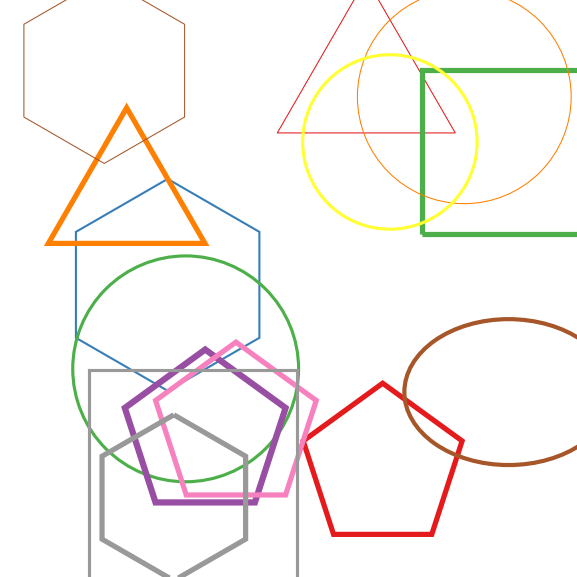[{"shape": "triangle", "thickness": 0.5, "radius": 0.89, "center": [0.634, 0.858]}, {"shape": "pentagon", "thickness": 2.5, "radius": 0.72, "center": [0.663, 0.191]}, {"shape": "hexagon", "thickness": 1, "radius": 0.92, "center": [0.29, 0.506]}, {"shape": "square", "thickness": 2.5, "radius": 0.71, "center": [0.872, 0.736]}, {"shape": "circle", "thickness": 1.5, "radius": 0.98, "center": [0.322, 0.36]}, {"shape": "pentagon", "thickness": 3, "radius": 0.73, "center": [0.355, 0.248]}, {"shape": "triangle", "thickness": 2.5, "radius": 0.78, "center": [0.219, 0.656]}, {"shape": "circle", "thickness": 0.5, "radius": 0.93, "center": [0.804, 0.832]}, {"shape": "circle", "thickness": 1.5, "radius": 0.76, "center": [0.675, 0.753]}, {"shape": "oval", "thickness": 2, "radius": 0.9, "center": [0.881, 0.32]}, {"shape": "hexagon", "thickness": 0.5, "radius": 0.8, "center": [0.181, 0.877]}, {"shape": "pentagon", "thickness": 2.5, "radius": 0.73, "center": [0.408, 0.26]}, {"shape": "square", "thickness": 1.5, "radius": 0.9, "center": [0.334, 0.179]}, {"shape": "hexagon", "thickness": 2.5, "radius": 0.72, "center": [0.301, 0.137]}]